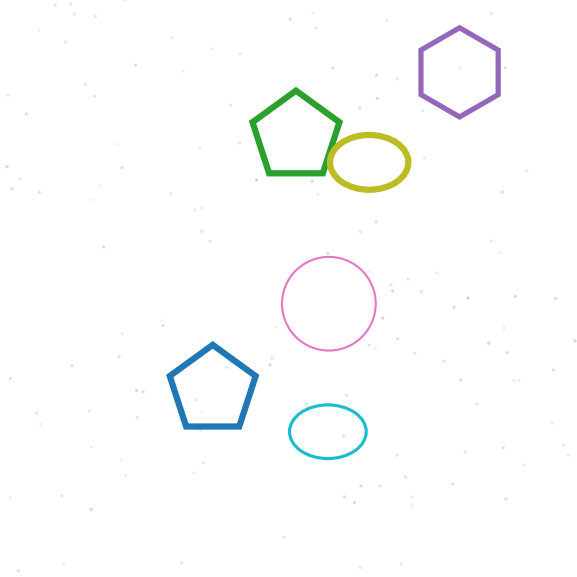[{"shape": "pentagon", "thickness": 3, "radius": 0.39, "center": [0.368, 0.324]}, {"shape": "pentagon", "thickness": 3, "radius": 0.4, "center": [0.512, 0.763]}, {"shape": "hexagon", "thickness": 2.5, "radius": 0.39, "center": [0.796, 0.874]}, {"shape": "circle", "thickness": 1, "radius": 0.41, "center": [0.569, 0.473]}, {"shape": "oval", "thickness": 3, "radius": 0.34, "center": [0.639, 0.718]}, {"shape": "oval", "thickness": 1.5, "radius": 0.33, "center": [0.568, 0.252]}]